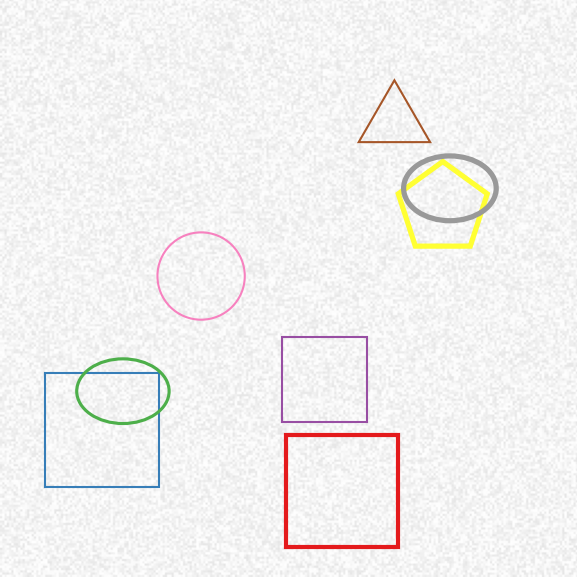[{"shape": "square", "thickness": 2, "radius": 0.48, "center": [0.593, 0.149]}, {"shape": "square", "thickness": 1, "radius": 0.49, "center": [0.177, 0.255]}, {"shape": "oval", "thickness": 1.5, "radius": 0.4, "center": [0.213, 0.322]}, {"shape": "square", "thickness": 1, "radius": 0.37, "center": [0.562, 0.342]}, {"shape": "pentagon", "thickness": 2.5, "radius": 0.4, "center": [0.767, 0.638]}, {"shape": "triangle", "thickness": 1, "radius": 0.36, "center": [0.683, 0.789]}, {"shape": "circle", "thickness": 1, "radius": 0.38, "center": [0.348, 0.521]}, {"shape": "oval", "thickness": 2.5, "radius": 0.4, "center": [0.779, 0.673]}]